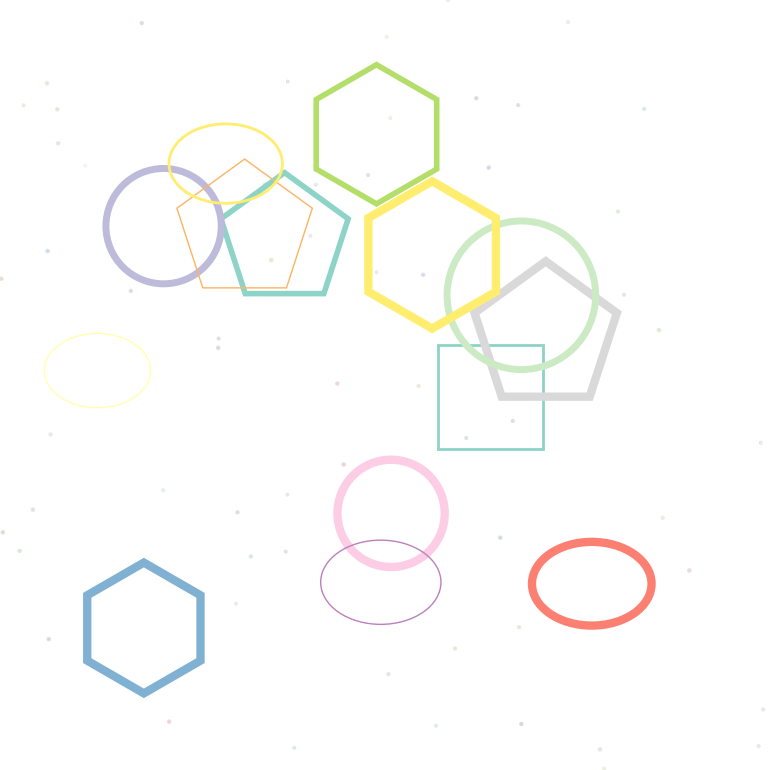[{"shape": "pentagon", "thickness": 2, "radius": 0.43, "center": [0.37, 0.689]}, {"shape": "square", "thickness": 1, "radius": 0.34, "center": [0.637, 0.484]}, {"shape": "oval", "thickness": 0.5, "radius": 0.35, "center": [0.127, 0.519]}, {"shape": "circle", "thickness": 2.5, "radius": 0.37, "center": [0.212, 0.706]}, {"shape": "oval", "thickness": 3, "radius": 0.39, "center": [0.769, 0.242]}, {"shape": "hexagon", "thickness": 3, "radius": 0.42, "center": [0.187, 0.184]}, {"shape": "pentagon", "thickness": 0.5, "radius": 0.46, "center": [0.318, 0.701]}, {"shape": "hexagon", "thickness": 2, "radius": 0.45, "center": [0.489, 0.826]}, {"shape": "circle", "thickness": 3, "radius": 0.35, "center": [0.508, 0.333]}, {"shape": "pentagon", "thickness": 3, "radius": 0.49, "center": [0.709, 0.563]}, {"shape": "oval", "thickness": 0.5, "radius": 0.39, "center": [0.495, 0.244]}, {"shape": "circle", "thickness": 2.5, "radius": 0.48, "center": [0.677, 0.617]}, {"shape": "oval", "thickness": 1, "radius": 0.37, "center": [0.293, 0.788]}, {"shape": "hexagon", "thickness": 3, "radius": 0.48, "center": [0.561, 0.669]}]